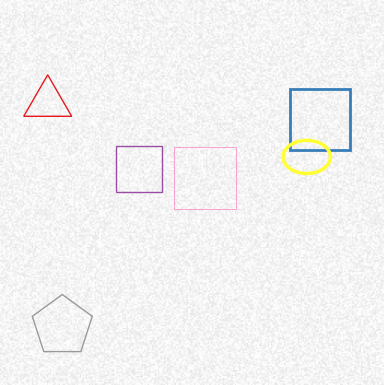[{"shape": "triangle", "thickness": 1, "radius": 0.36, "center": [0.124, 0.734]}, {"shape": "square", "thickness": 2, "radius": 0.39, "center": [0.831, 0.69]}, {"shape": "square", "thickness": 1, "radius": 0.3, "center": [0.362, 0.561]}, {"shape": "oval", "thickness": 2.5, "radius": 0.31, "center": [0.797, 0.592]}, {"shape": "square", "thickness": 0.5, "radius": 0.4, "center": [0.532, 0.539]}, {"shape": "pentagon", "thickness": 1, "radius": 0.41, "center": [0.162, 0.153]}]